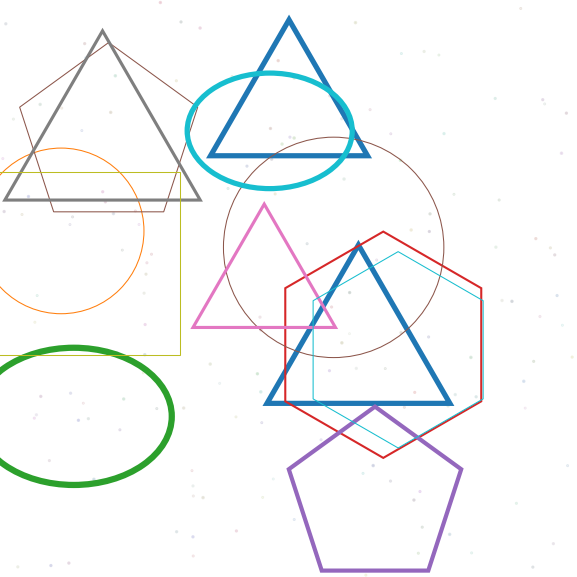[{"shape": "triangle", "thickness": 2.5, "radius": 0.91, "center": [0.621, 0.392]}, {"shape": "triangle", "thickness": 2.5, "radius": 0.78, "center": [0.501, 0.808]}, {"shape": "circle", "thickness": 0.5, "radius": 0.72, "center": [0.106, 0.599]}, {"shape": "oval", "thickness": 3, "radius": 0.85, "center": [0.128, 0.278]}, {"shape": "hexagon", "thickness": 1, "radius": 0.98, "center": [0.664, 0.402]}, {"shape": "pentagon", "thickness": 2, "radius": 0.78, "center": [0.649, 0.138]}, {"shape": "circle", "thickness": 0.5, "radius": 0.95, "center": [0.578, 0.571]}, {"shape": "pentagon", "thickness": 0.5, "radius": 0.81, "center": [0.188, 0.763]}, {"shape": "triangle", "thickness": 1.5, "radius": 0.71, "center": [0.458, 0.503]}, {"shape": "triangle", "thickness": 1.5, "radius": 0.98, "center": [0.178, 0.75]}, {"shape": "square", "thickness": 0.5, "radius": 0.79, "center": [0.153, 0.543]}, {"shape": "oval", "thickness": 2.5, "radius": 0.71, "center": [0.467, 0.773]}, {"shape": "hexagon", "thickness": 0.5, "radius": 0.85, "center": [0.689, 0.393]}]